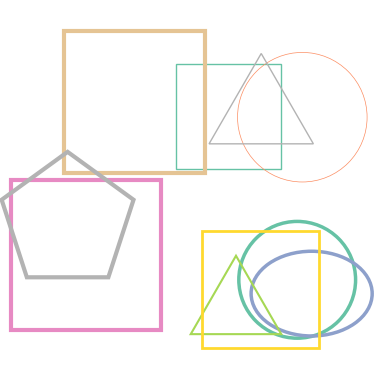[{"shape": "circle", "thickness": 2.5, "radius": 0.76, "center": [0.772, 0.273]}, {"shape": "square", "thickness": 1, "radius": 0.68, "center": [0.593, 0.698]}, {"shape": "circle", "thickness": 0.5, "radius": 0.84, "center": [0.785, 0.696]}, {"shape": "oval", "thickness": 2.5, "radius": 0.79, "center": [0.809, 0.237]}, {"shape": "square", "thickness": 3, "radius": 0.97, "center": [0.223, 0.337]}, {"shape": "triangle", "thickness": 1.5, "radius": 0.68, "center": [0.613, 0.2]}, {"shape": "square", "thickness": 2, "radius": 0.76, "center": [0.677, 0.248]}, {"shape": "square", "thickness": 3, "radius": 0.92, "center": [0.348, 0.735]}, {"shape": "triangle", "thickness": 1, "radius": 0.78, "center": [0.678, 0.705]}, {"shape": "pentagon", "thickness": 3, "radius": 0.9, "center": [0.176, 0.425]}]